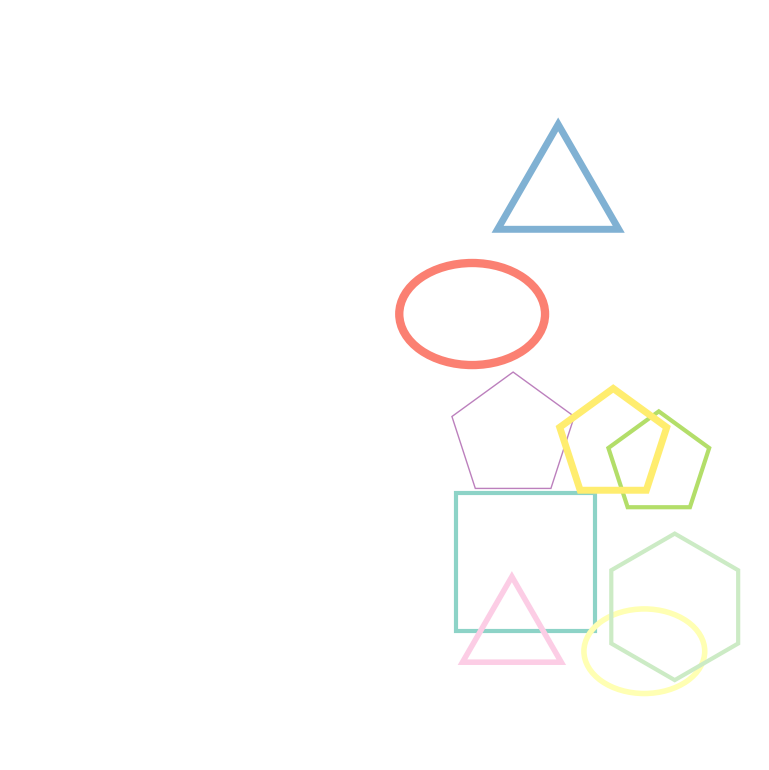[{"shape": "square", "thickness": 1.5, "radius": 0.45, "center": [0.683, 0.27]}, {"shape": "oval", "thickness": 2, "radius": 0.39, "center": [0.837, 0.154]}, {"shape": "oval", "thickness": 3, "radius": 0.47, "center": [0.613, 0.592]}, {"shape": "triangle", "thickness": 2.5, "radius": 0.45, "center": [0.725, 0.748]}, {"shape": "pentagon", "thickness": 1.5, "radius": 0.34, "center": [0.856, 0.397]}, {"shape": "triangle", "thickness": 2, "radius": 0.37, "center": [0.665, 0.177]}, {"shape": "pentagon", "thickness": 0.5, "radius": 0.42, "center": [0.666, 0.433]}, {"shape": "hexagon", "thickness": 1.5, "radius": 0.48, "center": [0.876, 0.212]}, {"shape": "pentagon", "thickness": 2.5, "radius": 0.37, "center": [0.796, 0.422]}]